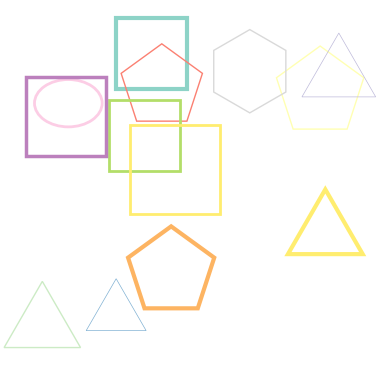[{"shape": "square", "thickness": 3, "radius": 0.46, "center": [0.395, 0.86]}, {"shape": "pentagon", "thickness": 1, "radius": 0.6, "center": [0.831, 0.761]}, {"shape": "triangle", "thickness": 0.5, "radius": 0.55, "center": [0.88, 0.804]}, {"shape": "pentagon", "thickness": 1, "radius": 0.56, "center": [0.42, 0.775]}, {"shape": "triangle", "thickness": 0.5, "radius": 0.45, "center": [0.302, 0.186]}, {"shape": "pentagon", "thickness": 3, "radius": 0.59, "center": [0.445, 0.294]}, {"shape": "square", "thickness": 2, "radius": 0.46, "center": [0.376, 0.648]}, {"shape": "oval", "thickness": 2, "radius": 0.44, "center": [0.177, 0.732]}, {"shape": "hexagon", "thickness": 1, "radius": 0.54, "center": [0.649, 0.815]}, {"shape": "square", "thickness": 2.5, "radius": 0.52, "center": [0.171, 0.697]}, {"shape": "triangle", "thickness": 1, "radius": 0.57, "center": [0.11, 0.155]}, {"shape": "triangle", "thickness": 3, "radius": 0.56, "center": [0.845, 0.396]}, {"shape": "square", "thickness": 2, "radius": 0.58, "center": [0.454, 0.56]}]